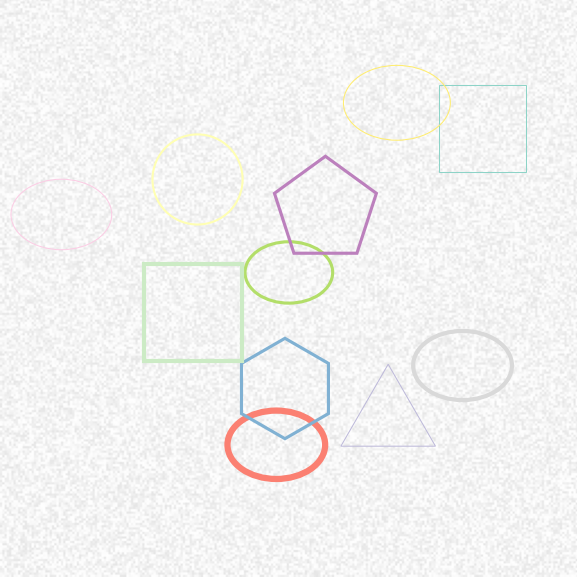[{"shape": "square", "thickness": 0.5, "radius": 0.37, "center": [0.835, 0.776]}, {"shape": "circle", "thickness": 1, "radius": 0.39, "center": [0.342, 0.688]}, {"shape": "triangle", "thickness": 0.5, "radius": 0.47, "center": [0.672, 0.274]}, {"shape": "oval", "thickness": 3, "radius": 0.42, "center": [0.478, 0.229]}, {"shape": "hexagon", "thickness": 1.5, "radius": 0.43, "center": [0.493, 0.326]}, {"shape": "oval", "thickness": 1.5, "radius": 0.38, "center": [0.5, 0.527]}, {"shape": "oval", "thickness": 0.5, "radius": 0.44, "center": [0.106, 0.628]}, {"shape": "oval", "thickness": 2, "radius": 0.43, "center": [0.801, 0.366]}, {"shape": "pentagon", "thickness": 1.5, "radius": 0.46, "center": [0.563, 0.636]}, {"shape": "square", "thickness": 2, "radius": 0.42, "center": [0.334, 0.458]}, {"shape": "oval", "thickness": 0.5, "radius": 0.46, "center": [0.687, 0.821]}]